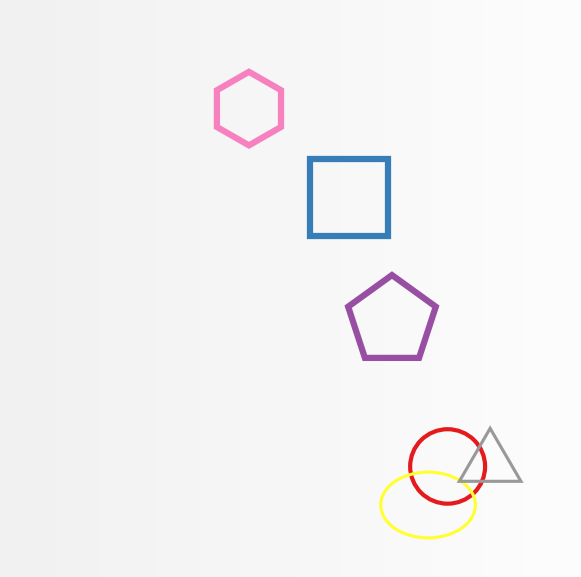[{"shape": "circle", "thickness": 2, "radius": 0.32, "center": [0.77, 0.191]}, {"shape": "square", "thickness": 3, "radius": 0.33, "center": [0.6, 0.657]}, {"shape": "pentagon", "thickness": 3, "radius": 0.4, "center": [0.674, 0.444]}, {"shape": "oval", "thickness": 1.5, "radius": 0.41, "center": [0.736, 0.125]}, {"shape": "hexagon", "thickness": 3, "radius": 0.32, "center": [0.428, 0.811]}, {"shape": "triangle", "thickness": 1.5, "radius": 0.31, "center": [0.843, 0.196]}]